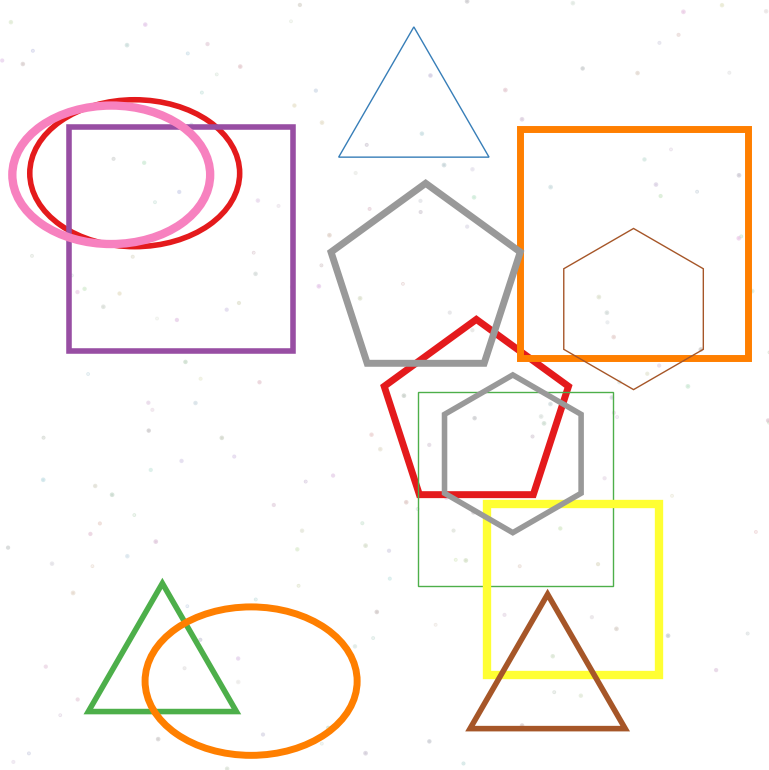[{"shape": "oval", "thickness": 2, "radius": 0.68, "center": [0.175, 0.775]}, {"shape": "pentagon", "thickness": 2.5, "radius": 0.63, "center": [0.619, 0.459]}, {"shape": "triangle", "thickness": 0.5, "radius": 0.56, "center": [0.537, 0.852]}, {"shape": "square", "thickness": 0.5, "radius": 0.63, "center": [0.669, 0.365]}, {"shape": "triangle", "thickness": 2, "radius": 0.56, "center": [0.211, 0.131]}, {"shape": "square", "thickness": 2, "radius": 0.73, "center": [0.235, 0.689]}, {"shape": "square", "thickness": 2.5, "radius": 0.74, "center": [0.824, 0.684]}, {"shape": "oval", "thickness": 2.5, "radius": 0.69, "center": [0.326, 0.115]}, {"shape": "square", "thickness": 3, "radius": 0.56, "center": [0.744, 0.234]}, {"shape": "triangle", "thickness": 2, "radius": 0.58, "center": [0.711, 0.112]}, {"shape": "hexagon", "thickness": 0.5, "radius": 0.52, "center": [0.823, 0.599]}, {"shape": "oval", "thickness": 3, "radius": 0.64, "center": [0.144, 0.773]}, {"shape": "hexagon", "thickness": 2, "radius": 0.51, "center": [0.666, 0.411]}, {"shape": "pentagon", "thickness": 2.5, "radius": 0.65, "center": [0.553, 0.633]}]